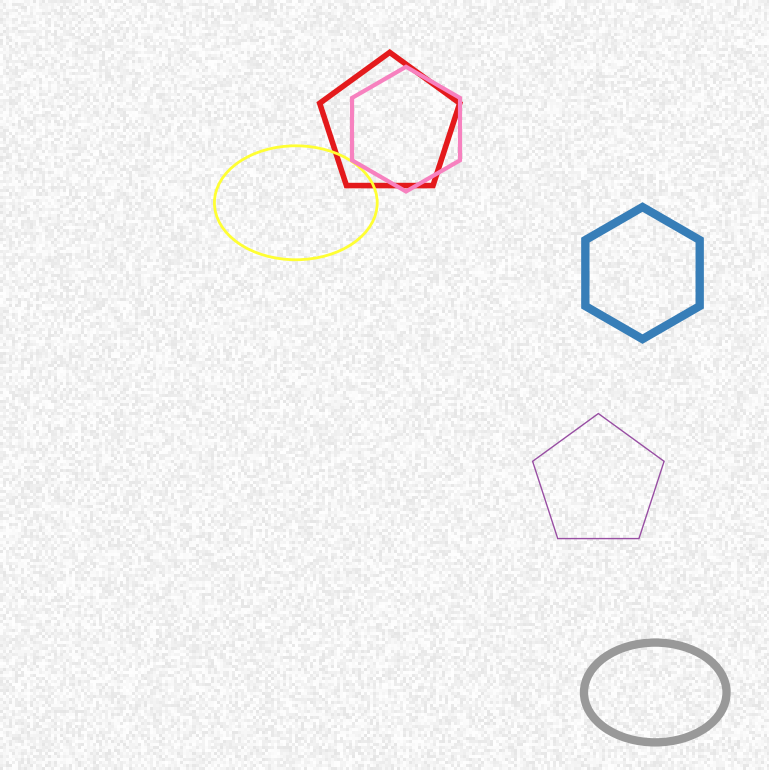[{"shape": "pentagon", "thickness": 2, "radius": 0.48, "center": [0.506, 0.836]}, {"shape": "hexagon", "thickness": 3, "radius": 0.43, "center": [0.834, 0.645]}, {"shape": "pentagon", "thickness": 0.5, "radius": 0.45, "center": [0.777, 0.373]}, {"shape": "oval", "thickness": 1, "radius": 0.53, "center": [0.384, 0.737]}, {"shape": "hexagon", "thickness": 1.5, "radius": 0.4, "center": [0.527, 0.832]}, {"shape": "oval", "thickness": 3, "radius": 0.46, "center": [0.851, 0.101]}]